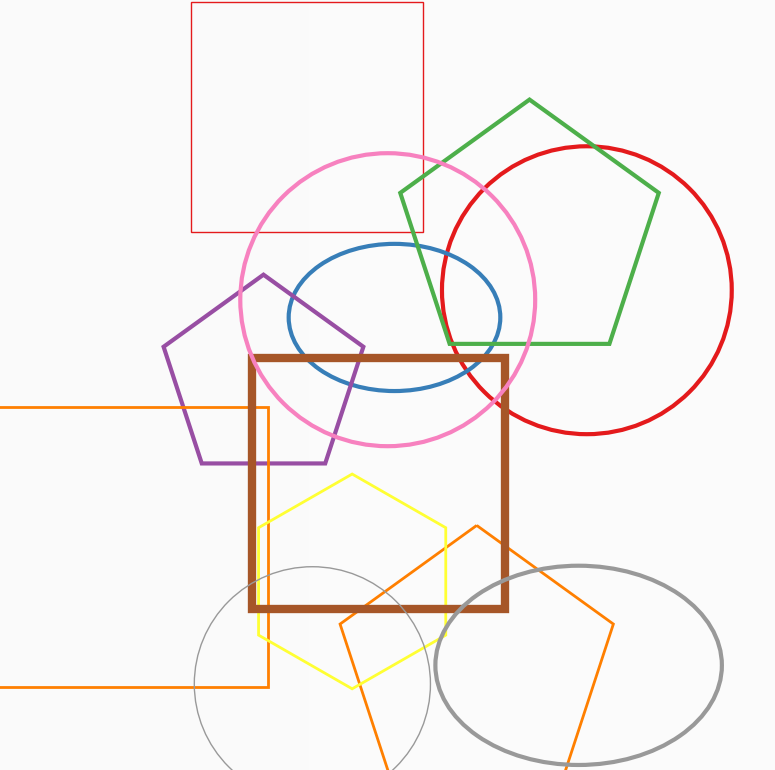[{"shape": "circle", "thickness": 1.5, "radius": 0.93, "center": [0.757, 0.623]}, {"shape": "square", "thickness": 0.5, "radius": 0.75, "center": [0.396, 0.848]}, {"shape": "oval", "thickness": 1.5, "radius": 0.68, "center": [0.509, 0.588]}, {"shape": "pentagon", "thickness": 1.5, "radius": 0.88, "center": [0.683, 0.695]}, {"shape": "pentagon", "thickness": 1.5, "radius": 0.68, "center": [0.34, 0.508]}, {"shape": "pentagon", "thickness": 1, "radius": 0.93, "center": [0.615, 0.132]}, {"shape": "square", "thickness": 1, "radius": 0.91, "center": [0.164, 0.29]}, {"shape": "hexagon", "thickness": 1, "radius": 0.7, "center": [0.454, 0.245]}, {"shape": "square", "thickness": 3, "radius": 0.82, "center": [0.488, 0.372]}, {"shape": "circle", "thickness": 1.5, "radius": 0.95, "center": [0.5, 0.611]}, {"shape": "circle", "thickness": 0.5, "radius": 0.76, "center": [0.403, 0.112]}, {"shape": "oval", "thickness": 1.5, "radius": 0.92, "center": [0.747, 0.136]}]